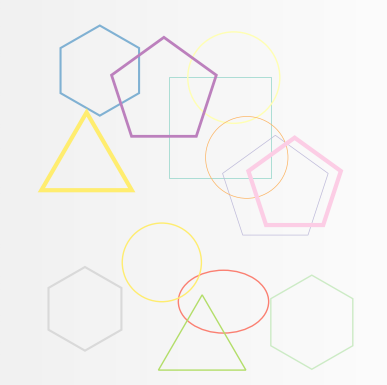[{"shape": "square", "thickness": 0.5, "radius": 0.66, "center": [0.567, 0.669]}, {"shape": "circle", "thickness": 1, "radius": 0.59, "center": [0.603, 0.798]}, {"shape": "pentagon", "thickness": 0.5, "radius": 0.72, "center": [0.711, 0.505]}, {"shape": "oval", "thickness": 1, "radius": 0.58, "center": [0.577, 0.216]}, {"shape": "hexagon", "thickness": 1.5, "radius": 0.59, "center": [0.258, 0.817]}, {"shape": "circle", "thickness": 0.5, "radius": 0.53, "center": [0.637, 0.591]}, {"shape": "triangle", "thickness": 1, "radius": 0.65, "center": [0.522, 0.104]}, {"shape": "pentagon", "thickness": 3, "radius": 0.63, "center": [0.76, 0.517]}, {"shape": "hexagon", "thickness": 1.5, "radius": 0.54, "center": [0.219, 0.198]}, {"shape": "pentagon", "thickness": 2, "radius": 0.71, "center": [0.423, 0.761]}, {"shape": "hexagon", "thickness": 1, "radius": 0.61, "center": [0.805, 0.163]}, {"shape": "circle", "thickness": 1, "radius": 0.51, "center": [0.418, 0.318]}, {"shape": "triangle", "thickness": 3, "radius": 0.67, "center": [0.223, 0.573]}]